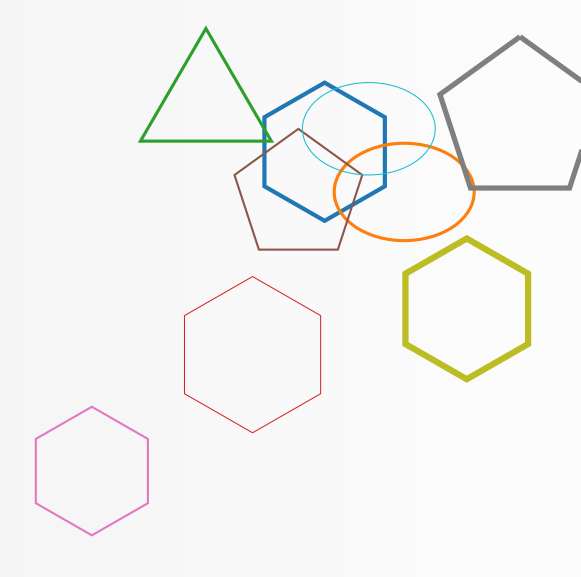[{"shape": "hexagon", "thickness": 2, "radius": 0.6, "center": [0.559, 0.736]}, {"shape": "oval", "thickness": 1.5, "radius": 0.6, "center": [0.695, 0.667]}, {"shape": "triangle", "thickness": 1.5, "radius": 0.65, "center": [0.354, 0.82]}, {"shape": "hexagon", "thickness": 0.5, "radius": 0.68, "center": [0.435, 0.385]}, {"shape": "pentagon", "thickness": 1, "radius": 0.58, "center": [0.513, 0.66]}, {"shape": "hexagon", "thickness": 1, "radius": 0.56, "center": [0.158, 0.183]}, {"shape": "pentagon", "thickness": 2.5, "radius": 0.72, "center": [0.895, 0.791]}, {"shape": "hexagon", "thickness": 3, "radius": 0.61, "center": [0.803, 0.464]}, {"shape": "oval", "thickness": 0.5, "radius": 0.57, "center": [0.635, 0.776]}]